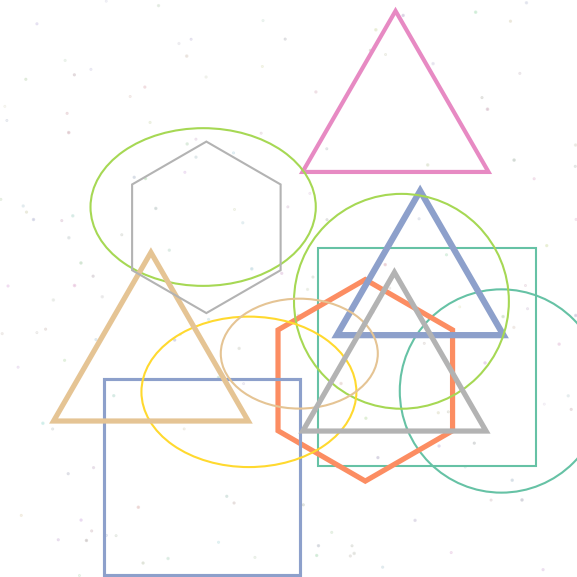[{"shape": "square", "thickness": 1, "radius": 0.94, "center": [0.739, 0.381]}, {"shape": "circle", "thickness": 1, "radius": 0.88, "center": [0.868, 0.322]}, {"shape": "hexagon", "thickness": 2.5, "radius": 0.87, "center": [0.633, 0.341]}, {"shape": "triangle", "thickness": 3, "radius": 0.83, "center": [0.728, 0.502]}, {"shape": "square", "thickness": 1.5, "radius": 0.85, "center": [0.35, 0.173]}, {"shape": "triangle", "thickness": 2, "radius": 0.93, "center": [0.685, 0.794]}, {"shape": "oval", "thickness": 1, "radius": 0.98, "center": [0.352, 0.641]}, {"shape": "circle", "thickness": 1, "radius": 0.93, "center": [0.695, 0.477]}, {"shape": "oval", "thickness": 1, "radius": 0.93, "center": [0.431, 0.321]}, {"shape": "oval", "thickness": 1, "radius": 0.68, "center": [0.518, 0.387]}, {"shape": "triangle", "thickness": 2.5, "radius": 0.97, "center": [0.261, 0.367]}, {"shape": "triangle", "thickness": 2.5, "radius": 0.92, "center": [0.683, 0.344]}, {"shape": "hexagon", "thickness": 1, "radius": 0.74, "center": [0.357, 0.605]}]